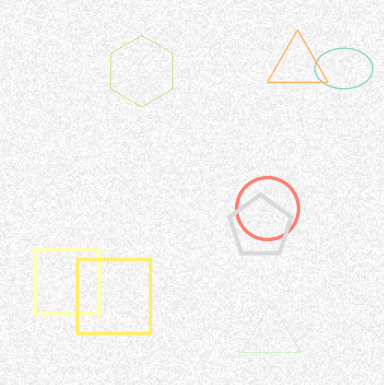[{"shape": "oval", "thickness": 1, "radius": 0.38, "center": [0.893, 0.822]}, {"shape": "square", "thickness": 3, "radius": 0.42, "center": [0.175, 0.267]}, {"shape": "circle", "thickness": 2.5, "radius": 0.4, "center": [0.695, 0.458]}, {"shape": "triangle", "thickness": 1, "radius": 0.46, "center": [0.773, 0.831]}, {"shape": "hexagon", "thickness": 0.5, "radius": 0.46, "center": [0.368, 0.815]}, {"shape": "pentagon", "thickness": 3, "radius": 0.42, "center": [0.677, 0.41]}, {"shape": "triangle", "thickness": 0.5, "radius": 0.44, "center": [0.705, 0.128]}, {"shape": "square", "thickness": 2.5, "radius": 0.48, "center": [0.295, 0.231]}]